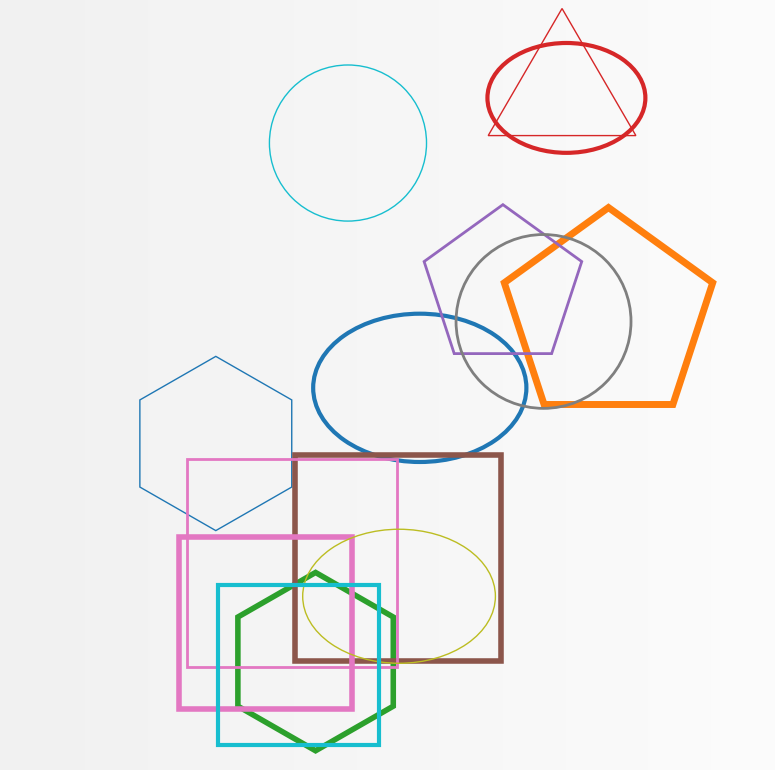[{"shape": "hexagon", "thickness": 0.5, "radius": 0.57, "center": [0.278, 0.424]}, {"shape": "oval", "thickness": 1.5, "radius": 0.69, "center": [0.542, 0.496]}, {"shape": "pentagon", "thickness": 2.5, "radius": 0.71, "center": [0.785, 0.589]}, {"shape": "hexagon", "thickness": 2, "radius": 0.58, "center": [0.407, 0.141]}, {"shape": "triangle", "thickness": 0.5, "radius": 0.55, "center": [0.725, 0.879]}, {"shape": "oval", "thickness": 1.5, "radius": 0.51, "center": [0.731, 0.873]}, {"shape": "pentagon", "thickness": 1, "radius": 0.53, "center": [0.649, 0.627]}, {"shape": "square", "thickness": 2, "radius": 0.67, "center": [0.513, 0.275]}, {"shape": "square", "thickness": 1, "radius": 0.68, "center": [0.377, 0.269]}, {"shape": "square", "thickness": 2, "radius": 0.56, "center": [0.343, 0.19]}, {"shape": "circle", "thickness": 1, "radius": 0.56, "center": [0.701, 0.583]}, {"shape": "oval", "thickness": 0.5, "radius": 0.62, "center": [0.515, 0.226]}, {"shape": "circle", "thickness": 0.5, "radius": 0.51, "center": [0.449, 0.814]}, {"shape": "square", "thickness": 1.5, "radius": 0.52, "center": [0.385, 0.136]}]